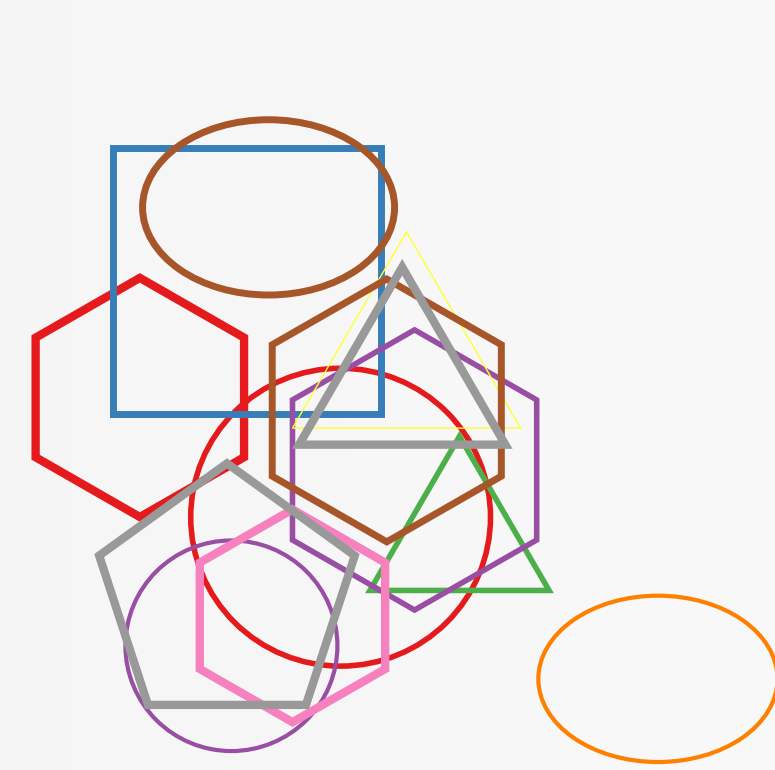[{"shape": "hexagon", "thickness": 3, "radius": 0.78, "center": [0.18, 0.484]}, {"shape": "circle", "thickness": 2, "radius": 0.97, "center": [0.439, 0.328]}, {"shape": "square", "thickness": 2.5, "radius": 0.86, "center": [0.319, 0.635]}, {"shape": "triangle", "thickness": 2, "radius": 0.67, "center": [0.593, 0.3]}, {"shape": "circle", "thickness": 1.5, "radius": 0.68, "center": [0.299, 0.161]}, {"shape": "hexagon", "thickness": 2, "radius": 0.91, "center": [0.535, 0.39]}, {"shape": "oval", "thickness": 1.5, "radius": 0.77, "center": [0.849, 0.118]}, {"shape": "triangle", "thickness": 0.5, "radius": 0.85, "center": [0.525, 0.529]}, {"shape": "hexagon", "thickness": 2.5, "radius": 0.85, "center": [0.499, 0.467]}, {"shape": "oval", "thickness": 2.5, "radius": 0.81, "center": [0.347, 0.731]}, {"shape": "hexagon", "thickness": 3, "radius": 0.69, "center": [0.377, 0.2]}, {"shape": "triangle", "thickness": 3, "radius": 0.77, "center": [0.519, 0.499]}, {"shape": "pentagon", "thickness": 3, "radius": 0.87, "center": [0.293, 0.225]}]